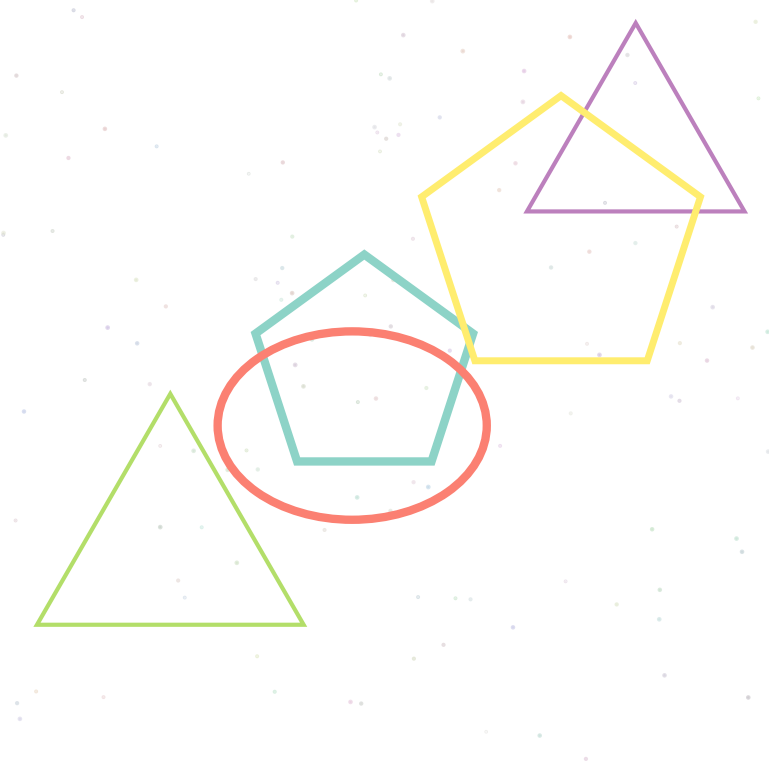[{"shape": "pentagon", "thickness": 3, "radius": 0.74, "center": [0.473, 0.521]}, {"shape": "oval", "thickness": 3, "radius": 0.87, "center": [0.457, 0.447]}, {"shape": "triangle", "thickness": 1.5, "radius": 1.0, "center": [0.221, 0.289]}, {"shape": "triangle", "thickness": 1.5, "radius": 0.82, "center": [0.826, 0.807]}, {"shape": "pentagon", "thickness": 2.5, "radius": 0.95, "center": [0.729, 0.685]}]